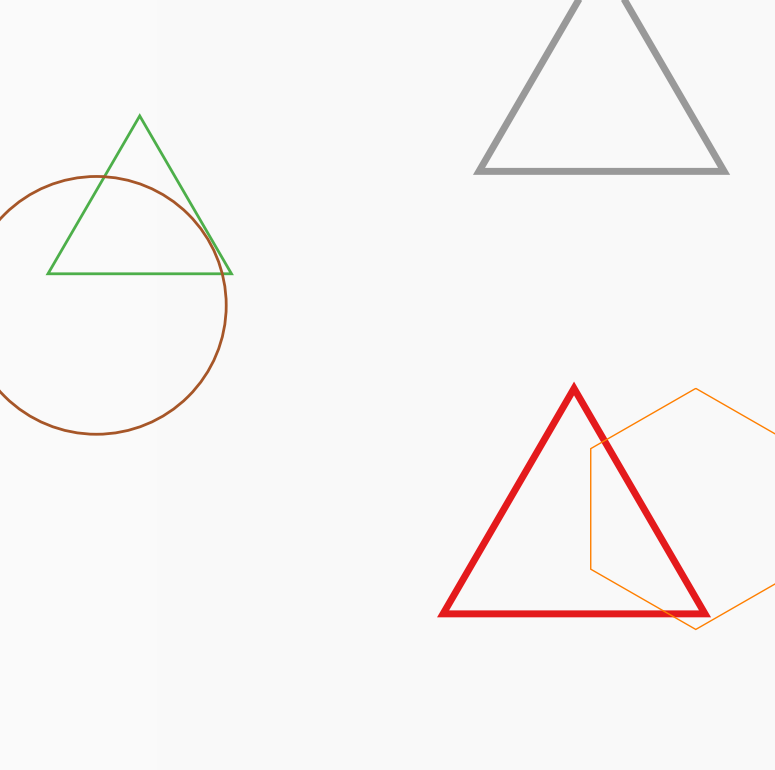[{"shape": "triangle", "thickness": 2.5, "radius": 0.98, "center": [0.741, 0.3]}, {"shape": "triangle", "thickness": 1, "radius": 0.68, "center": [0.18, 0.713]}, {"shape": "hexagon", "thickness": 0.5, "radius": 0.78, "center": [0.898, 0.339]}, {"shape": "circle", "thickness": 1, "radius": 0.84, "center": [0.124, 0.603]}, {"shape": "triangle", "thickness": 2.5, "radius": 0.91, "center": [0.776, 0.869]}]